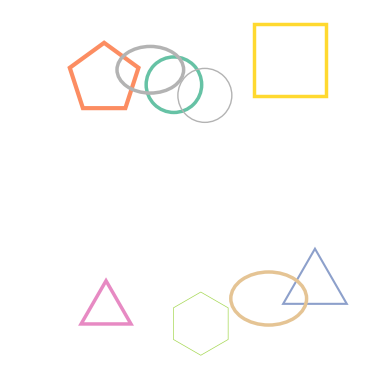[{"shape": "circle", "thickness": 2.5, "radius": 0.36, "center": [0.452, 0.78]}, {"shape": "pentagon", "thickness": 3, "radius": 0.47, "center": [0.27, 0.795]}, {"shape": "triangle", "thickness": 1.5, "radius": 0.48, "center": [0.818, 0.259]}, {"shape": "triangle", "thickness": 2.5, "radius": 0.37, "center": [0.275, 0.196]}, {"shape": "hexagon", "thickness": 0.5, "radius": 0.41, "center": [0.522, 0.159]}, {"shape": "square", "thickness": 2.5, "radius": 0.47, "center": [0.754, 0.844]}, {"shape": "oval", "thickness": 2.5, "radius": 0.49, "center": [0.698, 0.225]}, {"shape": "oval", "thickness": 2.5, "radius": 0.43, "center": [0.39, 0.819]}, {"shape": "circle", "thickness": 1, "radius": 0.35, "center": [0.532, 0.752]}]